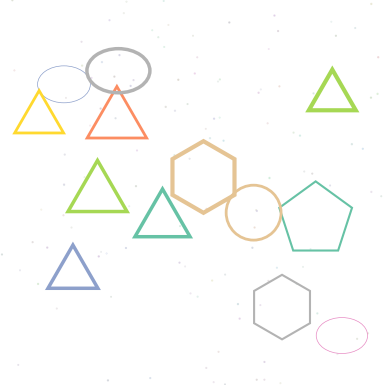[{"shape": "pentagon", "thickness": 1.5, "radius": 0.5, "center": [0.82, 0.43]}, {"shape": "triangle", "thickness": 2.5, "radius": 0.41, "center": [0.422, 0.426]}, {"shape": "triangle", "thickness": 2, "radius": 0.45, "center": [0.304, 0.686]}, {"shape": "triangle", "thickness": 2.5, "radius": 0.37, "center": [0.189, 0.289]}, {"shape": "oval", "thickness": 0.5, "radius": 0.34, "center": [0.166, 0.781]}, {"shape": "oval", "thickness": 0.5, "radius": 0.33, "center": [0.888, 0.128]}, {"shape": "triangle", "thickness": 2.5, "radius": 0.44, "center": [0.253, 0.495]}, {"shape": "triangle", "thickness": 3, "radius": 0.35, "center": [0.863, 0.749]}, {"shape": "triangle", "thickness": 2, "radius": 0.37, "center": [0.102, 0.691]}, {"shape": "circle", "thickness": 2, "radius": 0.36, "center": [0.659, 0.448]}, {"shape": "hexagon", "thickness": 3, "radius": 0.47, "center": [0.529, 0.54]}, {"shape": "oval", "thickness": 2.5, "radius": 0.41, "center": [0.308, 0.816]}, {"shape": "hexagon", "thickness": 1.5, "radius": 0.42, "center": [0.733, 0.202]}]